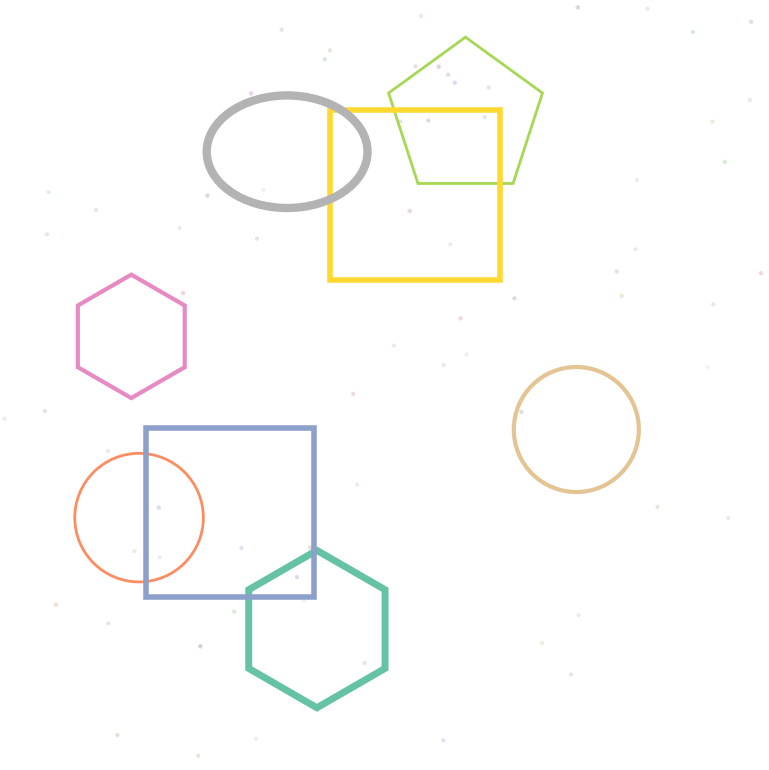[{"shape": "hexagon", "thickness": 2.5, "radius": 0.51, "center": [0.412, 0.183]}, {"shape": "circle", "thickness": 1, "radius": 0.42, "center": [0.181, 0.328]}, {"shape": "square", "thickness": 2, "radius": 0.55, "center": [0.299, 0.335]}, {"shape": "hexagon", "thickness": 1.5, "radius": 0.4, "center": [0.17, 0.563]}, {"shape": "pentagon", "thickness": 1, "radius": 0.53, "center": [0.605, 0.847]}, {"shape": "square", "thickness": 2, "radius": 0.55, "center": [0.539, 0.747]}, {"shape": "circle", "thickness": 1.5, "radius": 0.41, "center": [0.748, 0.442]}, {"shape": "oval", "thickness": 3, "radius": 0.52, "center": [0.373, 0.803]}]